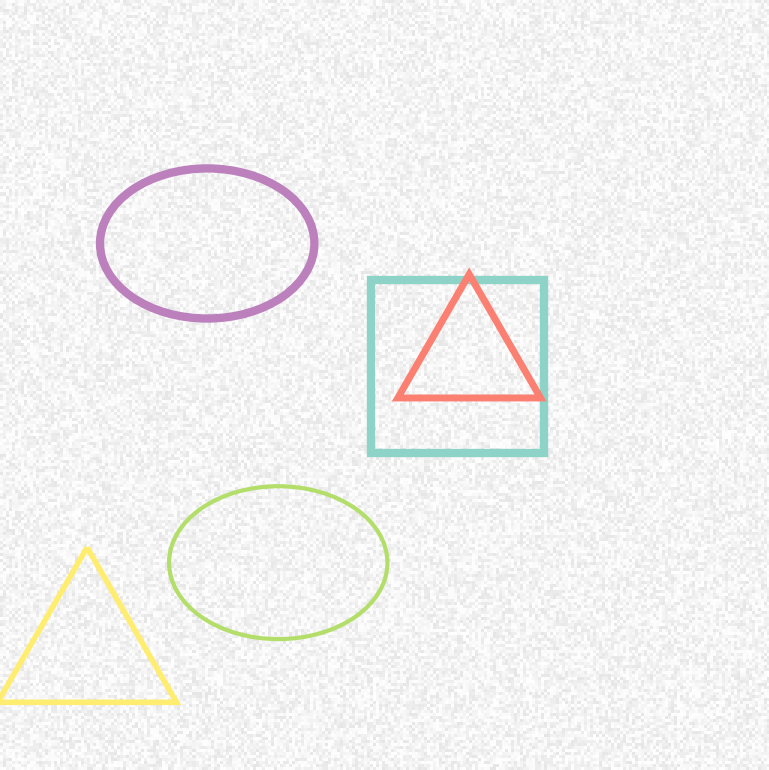[{"shape": "square", "thickness": 3, "radius": 0.56, "center": [0.594, 0.524]}, {"shape": "triangle", "thickness": 2.5, "radius": 0.54, "center": [0.609, 0.537]}, {"shape": "oval", "thickness": 1.5, "radius": 0.71, "center": [0.361, 0.269]}, {"shape": "oval", "thickness": 3, "radius": 0.7, "center": [0.269, 0.684]}, {"shape": "triangle", "thickness": 2, "radius": 0.67, "center": [0.113, 0.155]}]